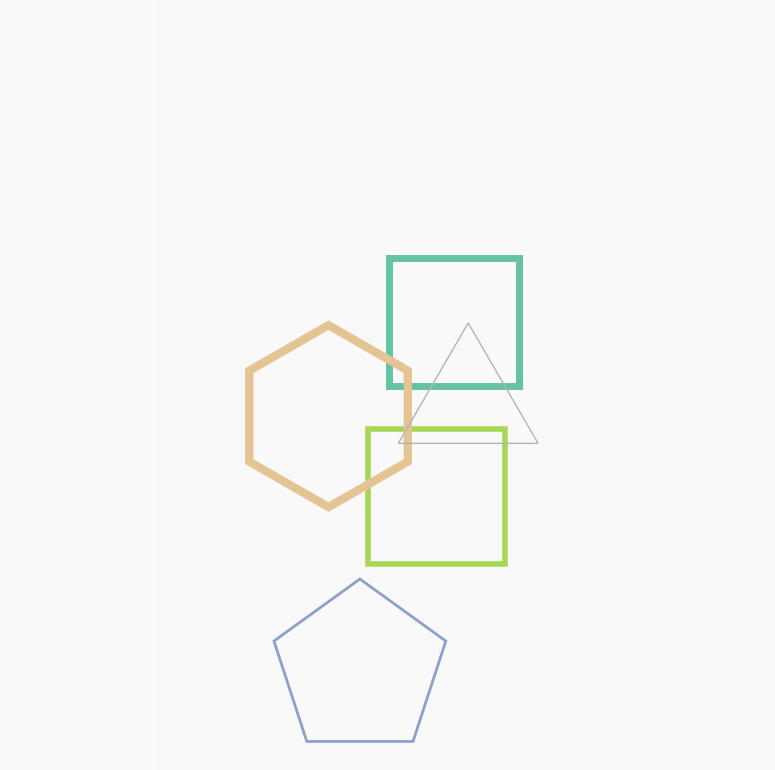[{"shape": "square", "thickness": 2.5, "radius": 0.42, "center": [0.586, 0.582]}, {"shape": "pentagon", "thickness": 1, "radius": 0.58, "center": [0.464, 0.131]}, {"shape": "square", "thickness": 2, "radius": 0.44, "center": [0.564, 0.355]}, {"shape": "hexagon", "thickness": 3, "radius": 0.59, "center": [0.424, 0.46]}, {"shape": "triangle", "thickness": 0.5, "radius": 0.52, "center": [0.604, 0.476]}]